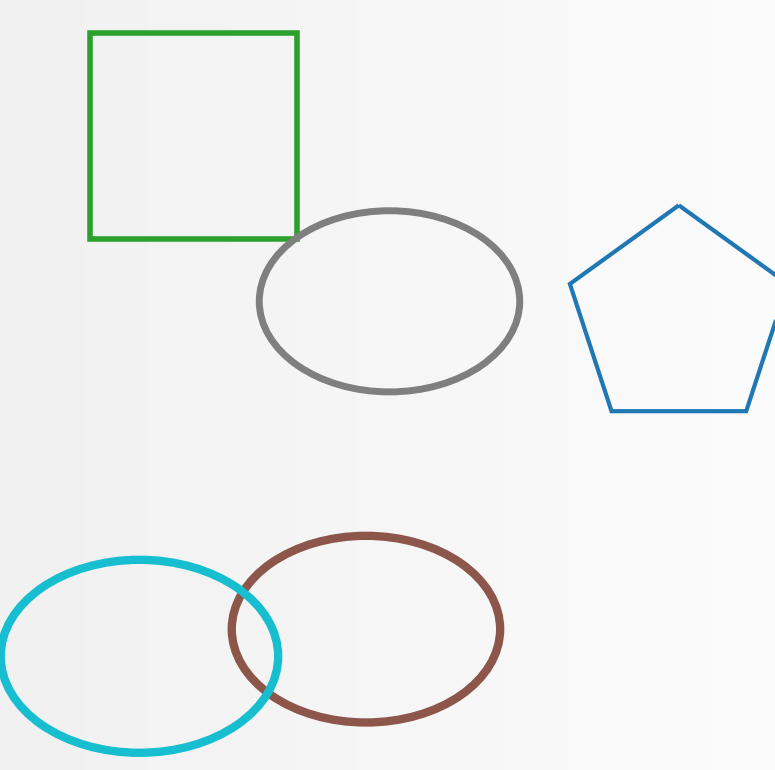[{"shape": "pentagon", "thickness": 1.5, "radius": 0.74, "center": [0.876, 0.586]}, {"shape": "square", "thickness": 2, "radius": 0.67, "center": [0.25, 0.823]}, {"shape": "oval", "thickness": 3, "radius": 0.87, "center": [0.472, 0.183]}, {"shape": "oval", "thickness": 2.5, "radius": 0.84, "center": [0.503, 0.609]}, {"shape": "oval", "thickness": 3, "radius": 0.9, "center": [0.18, 0.148]}]